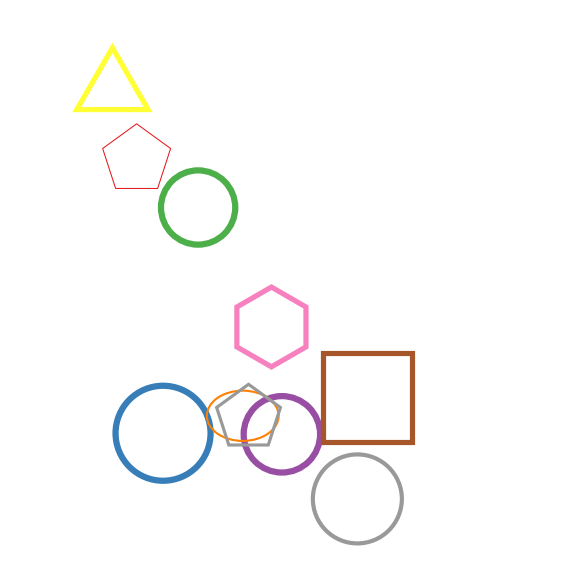[{"shape": "pentagon", "thickness": 0.5, "radius": 0.31, "center": [0.237, 0.723]}, {"shape": "circle", "thickness": 3, "radius": 0.41, "center": [0.282, 0.249]}, {"shape": "circle", "thickness": 3, "radius": 0.32, "center": [0.343, 0.64]}, {"shape": "circle", "thickness": 3, "radius": 0.33, "center": [0.488, 0.247]}, {"shape": "oval", "thickness": 1, "radius": 0.31, "center": [0.42, 0.279]}, {"shape": "triangle", "thickness": 2.5, "radius": 0.36, "center": [0.195, 0.845]}, {"shape": "square", "thickness": 2.5, "radius": 0.39, "center": [0.636, 0.31]}, {"shape": "hexagon", "thickness": 2.5, "radius": 0.35, "center": [0.47, 0.433]}, {"shape": "circle", "thickness": 2, "radius": 0.39, "center": [0.619, 0.135]}, {"shape": "pentagon", "thickness": 1.5, "radius": 0.29, "center": [0.43, 0.276]}]